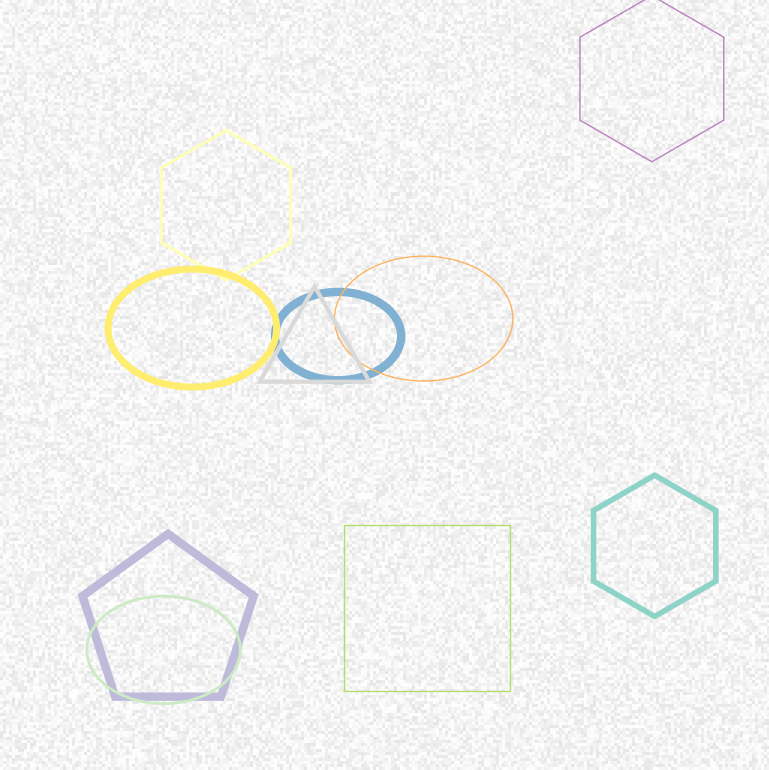[{"shape": "hexagon", "thickness": 2, "radius": 0.46, "center": [0.85, 0.291]}, {"shape": "hexagon", "thickness": 1, "radius": 0.49, "center": [0.294, 0.733]}, {"shape": "pentagon", "thickness": 3, "radius": 0.58, "center": [0.218, 0.19]}, {"shape": "oval", "thickness": 3, "radius": 0.41, "center": [0.439, 0.564]}, {"shape": "oval", "thickness": 0.5, "radius": 0.58, "center": [0.55, 0.586]}, {"shape": "square", "thickness": 0.5, "radius": 0.54, "center": [0.554, 0.211]}, {"shape": "triangle", "thickness": 1.5, "radius": 0.41, "center": [0.409, 0.545]}, {"shape": "hexagon", "thickness": 0.5, "radius": 0.54, "center": [0.847, 0.898]}, {"shape": "oval", "thickness": 1, "radius": 0.5, "center": [0.212, 0.156]}, {"shape": "oval", "thickness": 2.5, "radius": 0.55, "center": [0.25, 0.574]}]